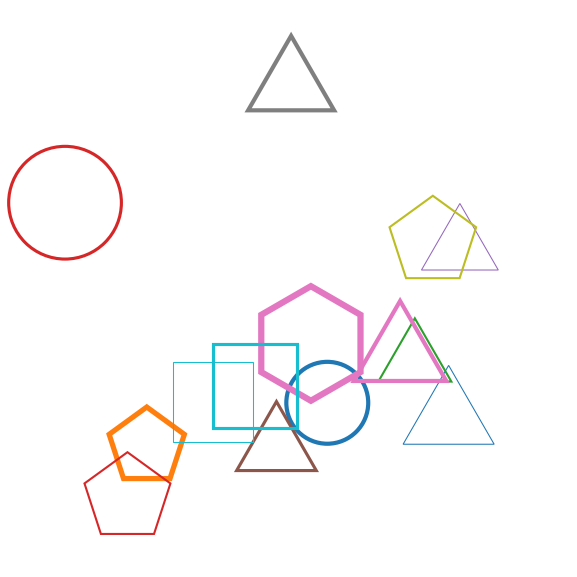[{"shape": "triangle", "thickness": 0.5, "radius": 0.46, "center": [0.777, 0.275]}, {"shape": "circle", "thickness": 2, "radius": 0.35, "center": [0.567, 0.302]}, {"shape": "pentagon", "thickness": 2.5, "radius": 0.34, "center": [0.254, 0.226]}, {"shape": "triangle", "thickness": 1, "radius": 0.37, "center": [0.718, 0.375]}, {"shape": "pentagon", "thickness": 1, "radius": 0.39, "center": [0.221, 0.138]}, {"shape": "circle", "thickness": 1.5, "radius": 0.49, "center": [0.113, 0.648]}, {"shape": "triangle", "thickness": 0.5, "radius": 0.38, "center": [0.796, 0.57]}, {"shape": "triangle", "thickness": 1.5, "radius": 0.4, "center": [0.479, 0.224]}, {"shape": "hexagon", "thickness": 3, "radius": 0.5, "center": [0.538, 0.404]}, {"shape": "triangle", "thickness": 2, "radius": 0.46, "center": [0.693, 0.386]}, {"shape": "triangle", "thickness": 2, "radius": 0.43, "center": [0.504, 0.851]}, {"shape": "pentagon", "thickness": 1, "radius": 0.39, "center": [0.75, 0.581]}, {"shape": "square", "thickness": 1.5, "radius": 0.36, "center": [0.442, 0.331]}, {"shape": "square", "thickness": 0.5, "radius": 0.35, "center": [0.368, 0.303]}]